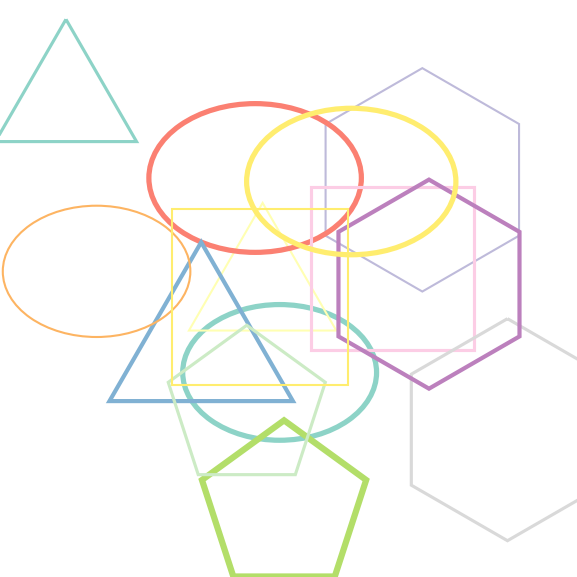[{"shape": "oval", "thickness": 2.5, "radius": 0.84, "center": [0.484, 0.354]}, {"shape": "triangle", "thickness": 1.5, "radius": 0.71, "center": [0.114, 0.825]}, {"shape": "triangle", "thickness": 1, "radius": 0.74, "center": [0.455, 0.5]}, {"shape": "hexagon", "thickness": 1, "radius": 0.97, "center": [0.731, 0.688]}, {"shape": "oval", "thickness": 2.5, "radius": 0.92, "center": [0.442, 0.691]}, {"shape": "triangle", "thickness": 2, "radius": 0.92, "center": [0.348, 0.396]}, {"shape": "oval", "thickness": 1, "radius": 0.81, "center": [0.167, 0.529]}, {"shape": "pentagon", "thickness": 3, "radius": 0.75, "center": [0.492, 0.122]}, {"shape": "square", "thickness": 1.5, "radius": 0.71, "center": [0.68, 0.533]}, {"shape": "hexagon", "thickness": 1.5, "radius": 0.96, "center": [0.879, 0.255]}, {"shape": "hexagon", "thickness": 2, "radius": 0.9, "center": [0.743, 0.507]}, {"shape": "pentagon", "thickness": 1.5, "radius": 0.72, "center": [0.427, 0.293]}, {"shape": "oval", "thickness": 2.5, "radius": 0.91, "center": [0.608, 0.685]}, {"shape": "square", "thickness": 1, "radius": 0.76, "center": [0.45, 0.484]}]